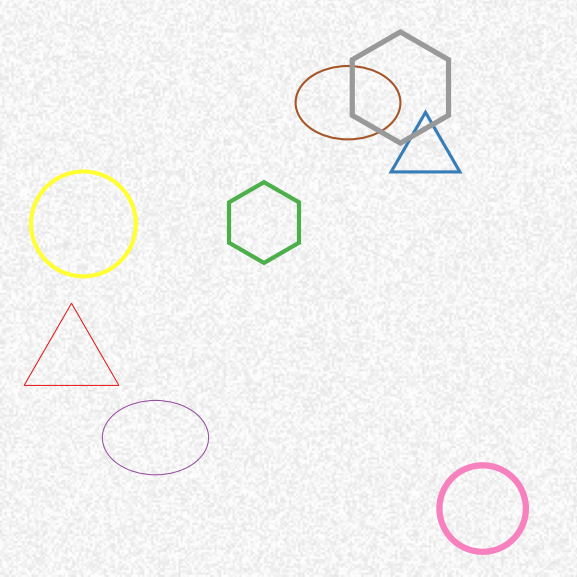[{"shape": "triangle", "thickness": 0.5, "radius": 0.47, "center": [0.124, 0.379]}, {"shape": "triangle", "thickness": 1.5, "radius": 0.34, "center": [0.737, 0.736]}, {"shape": "hexagon", "thickness": 2, "radius": 0.35, "center": [0.457, 0.614]}, {"shape": "oval", "thickness": 0.5, "radius": 0.46, "center": [0.269, 0.241]}, {"shape": "circle", "thickness": 2, "radius": 0.45, "center": [0.145, 0.611]}, {"shape": "oval", "thickness": 1, "radius": 0.45, "center": [0.603, 0.821]}, {"shape": "circle", "thickness": 3, "radius": 0.37, "center": [0.836, 0.119]}, {"shape": "hexagon", "thickness": 2.5, "radius": 0.48, "center": [0.693, 0.848]}]